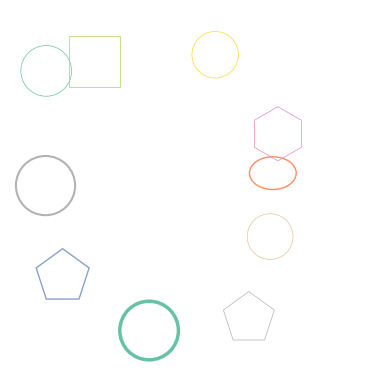[{"shape": "circle", "thickness": 0.5, "radius": 0.33, "center": [0.12, 0.816]}, {"shape": "circle", "thickness": 2.5, "radius": 0.38, "center": [0.387, 0.141]}, {"shape": "oval", "thickness": 1, "radius": 0.3, "center": [0.709, 0.55]}, {"shape": "pentagon", "thickness": 1, "radius": 0.36, "center": [0.163, 0.282]}, {"shape": "hexagon", "thickness": 0.5, "radius": 0.35, "center": [0.722, 0.653]}, {"shape": "square", "thickness": 0.5, "radius": 0.34, "center": [0.245, 0.841]}, {"shape": "circle", "thickness": 0.5, "radius": 0.3, "center": [0.559, 0.858]}, {"shape": "circle", "thickness": 0.5, "radius": 0.3, "center": [0.702, 0.385]}, {"shape": "circle", "thickness": 1.5, "radius": 0.38, "center": [0.118, 0.518]}, {"shape": "pentagon", "thickness": 0.5, "radius": 0.35, "center": [0.646, 0.173]}]